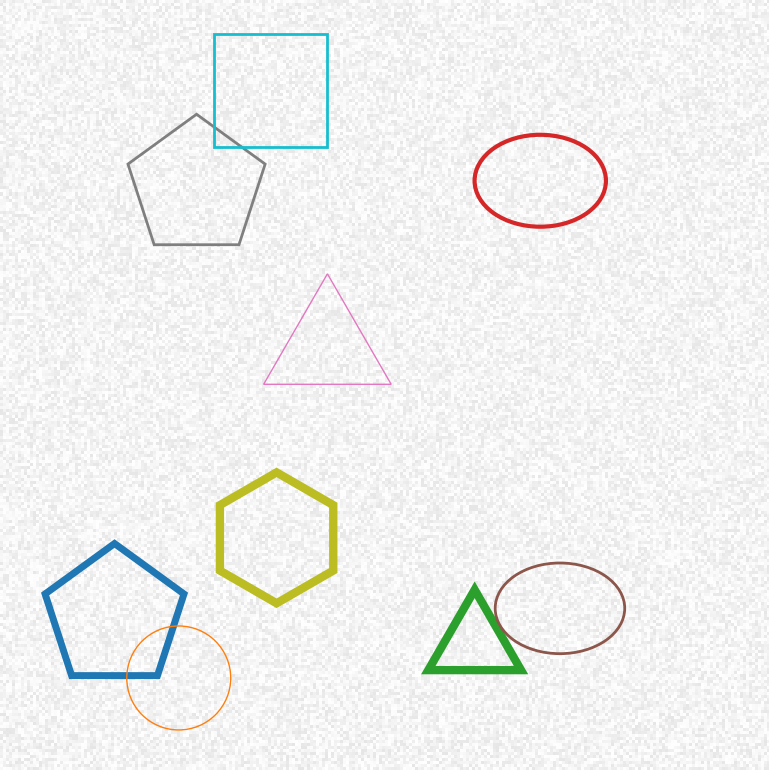[{"shape": "pentagon", "thickness": 2.5, "radius": 0.47, "center": [0.149, 0.199]}, {"shape": "circle", "thickness": 0.5, "radius": 0.34, "center": [0.232, 0.12]}, {"shape": "triangle", "thickness": 3, "radius": 0.35, "center": [0.616, 0.164]}, {"shape": "oval", "thickness": 1.5, "radius": 0.43, "center": [0.702, 0.765]}, {"shape": "oval", "thickness": 1, "radius": 0.42, "center": [0.727, 0.21]}, {"shape": "triangle", "thickness": 0.5, "radius": 0.48, "center": [0.425, 0.549]}, {"shape": "pentagon", "thickness": 1, "radius": 0.47, "center": [0.255, 0.758]}, {"shape": "hexagon", "thickness": 3, "radius": 0.42, "center": [0.359, 0.302]}, {"shape": "square", "thickness": 1, "radius": 0.37, "center": [0.352, 0.882]}]